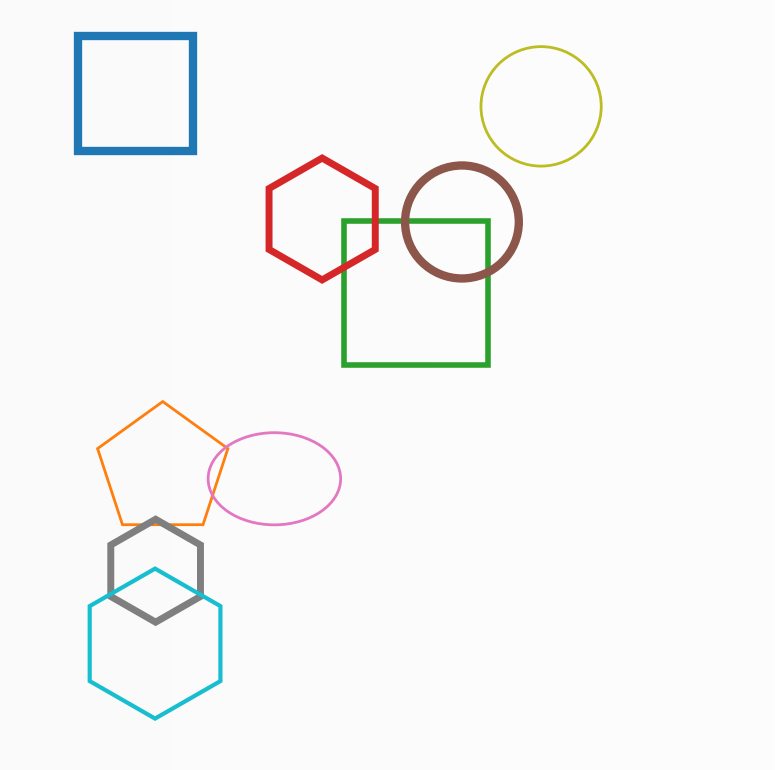[{"shape": "square", "thickness": 3, "radius": 0.37, "center": [0.175, 0.878]}, {"shape": "pentagon", "thickness": 1, "radius": 0.44, "center": [0.21, 0.39]}, {"shape": "square", "thickness": 2, "radius": 0.47, "center": [0.537, 0.619]}, {"shape": "hexagon", "thickness": 2.5, "radius": 0.4, "center": [0.416, 0.716]}, {"shape": "circle", "thickness": 3, "radius": 0.37, "center": [0.596, 0.712]}, {"shape": "oval", "thickness": 1, "radius": 0.43, "center": [0.354, 0.378]}, {"shape": "hexagon", "thickness": 2.5, "radius": 0.33, "center": [0.201, 0.259]}, {"shape": "circle", "thickness": 1, "radius": 0.39, "center": [0.698, 0.862]}, {"shape": "hexagon", "thickness": 1.5, "radius": 0.49, "center": [0.2, 0.164]}]